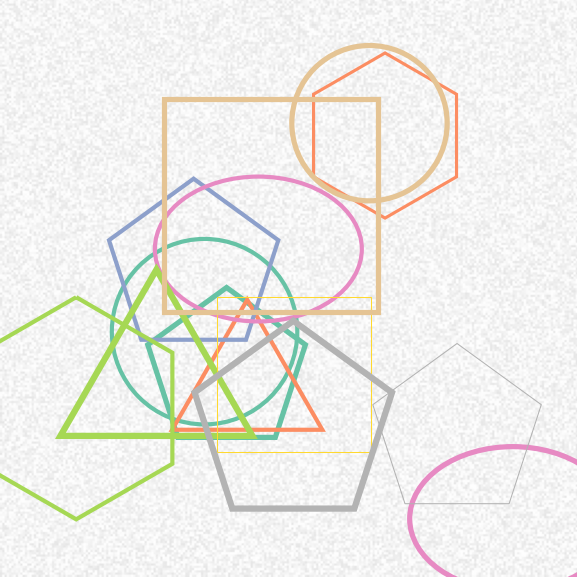[{"shape": "pentagon", "thickness": 2.5, "radius": 0.72, "center": [0.392, 0.358]}, {"shape": "circle", "thickness": 2, "radius": 0.8, "center": [0.354, 0.425]}, {"shape": "hexagon", "thickness": 1.5, "radius": 0.71, "center": [0.667, 0.764]}, {"shape": "triangle", "thickness": 2, "radius": 0.75, "center": [0.428, 0.33]}, {"shape": "pentagon", "thickness": 2, "radius": 0.77, "center": [0.335, 0.536]}, {"shape": "oval", "thickness": 2.5, "radius": 0.89, "center": [0.888, 0.101]}, {"shape": "oval", "thickness": 2, "radius": 0.9, "center": [0.447, 0.568]}, {"shape": "triangle", "thickness": 3, "radius": 0.96, "center": [0.271, 0.34]}, {"shape": "hexagon", "thickness": 2, "radius": 0.96, "center": [0.132, 0.292]}, {"shape": "square", "thickness": 0.5, "radius": 0.67, "center": [0.509, 0.35]}, {"shape": "square", "thickness": 2.5, "radius": 0.92, "center": [0.469, 0.644]}, {"shape": "circle", "thickness": 2.5, "radius": 0.67, "center": [0.64, 0.786]}, {"shape": "pentagon", "thickness": 0.5, "radius": 0.77, "center": [0.791, 0.251]}, {"shape": "pentagon", "thickness": 3, "radius": 0.9, "center": [0.508, 0.264]}]